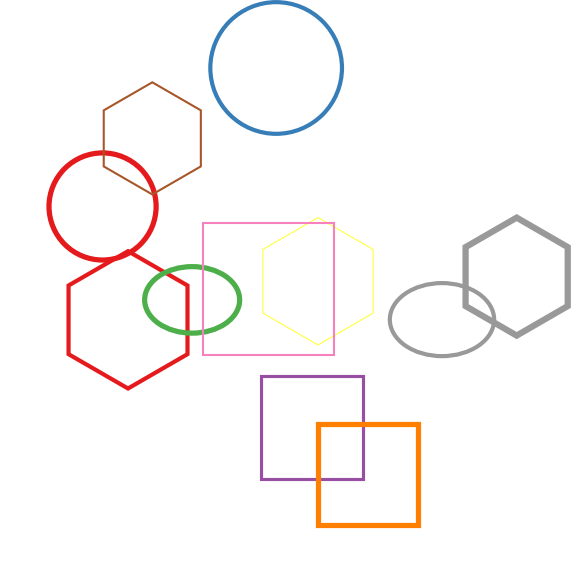[{"shape": "circle", "thickness": 2.5, "radius": 0.46, "center": [0.178, 0.642]}, {"shape": "hexagon", "thickness": 2, "radius": 0.59, "center": [0.222, 0.445]}, {"shape": "circle", "thickness": 2, "radius": 0.57, "center": [0.478, 0.881]}, {"shape": "oval", "thickness": 2.5, "radius": 0.41, "center": [0.333, 0.48]}, {"shape": "square", "thickness": 1.5, "radius": 0.44, "center": [0.54, 0.259]}, {"shape": "square", "thickness": 2.5, "radius": 0.44, "center": [0.637, 0.178]}, {"shape": "hexagon", "thickness": 0.5, "radius": 0.55, "center": [0.551, 0.512]}, {"shape": "hexagon", "thickness": 1, "radius": 0.49, "center": [0.264, 0.76]}, {"shape": "square", "thickness": 1, "radius": 0.57, "center": [0.465, 0.499]}, {"shape": "hexagon", "thickness": 3, "radius": 0.51, "center": [0.895, 0.52]}, {"shape": "oval", "thickness": 2, "radius": 0.45, "center": [0.765, 0.446]}]